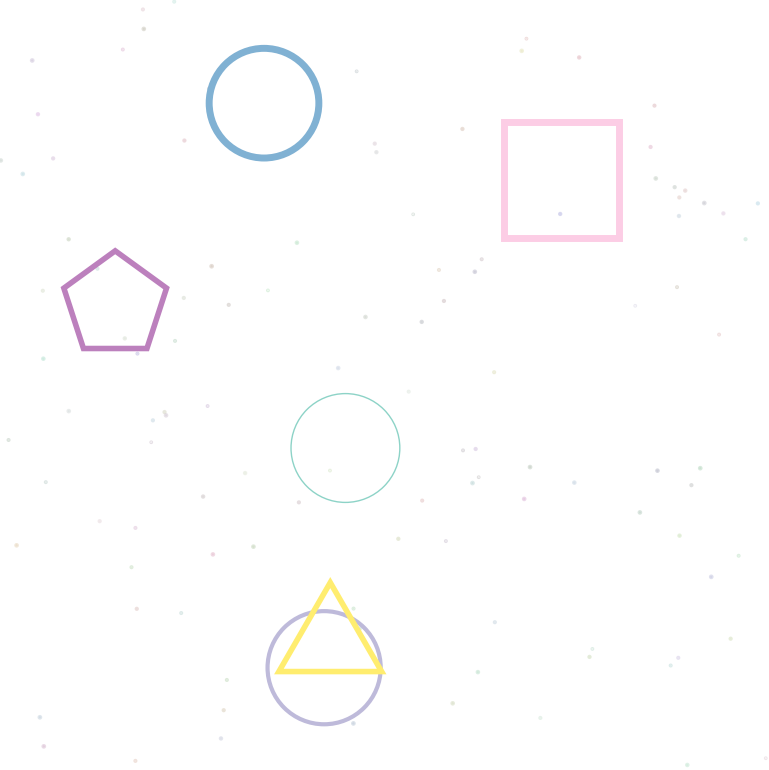[{"shape": "circle", "thickness": 0.5, "radius": 0.35, "center": [0.449, 0.418]}, {"shape": "circle", "thickness": 1.5, "radius": 0.37, "center": [0.421, 0.133]}, {"shape": "circle", "thickness": 2.5, "radius": 0.36, "center": [0.343, 0.866]}, {"shape": "square", "thickness": 2.5, "radius": 0.38, "center": [0.729, 0.766]}, {"shape": "pentagon", "thickness": 2, "radius": 0.35, "center": [0.15, 0.604]}, {"shape": "triangle", "thickness": 2, "radius": 0.39, "center": [0.429, 0.166]}]